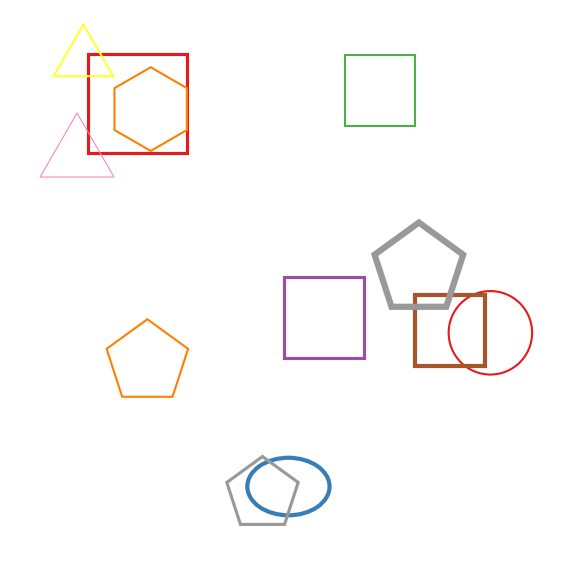[{"shape": "square", "thickness": 1.5, "radius": 0.43, "center": [0.239, 0.82]}, {"shape": "circle", "thickness": 1, "radius": 0.36, "center": [0.849, 0.423]}, {"shape": "oval", "thickness": 2, "radius": 0.36, "center": [0.499, 0.157]}, {"shape": "square", "thickness": 1, "radius": 0.31, "center": [0.658, 0.842]}, {"shape": "square", "thickness": 1.5, "radius": 0.35, "center": [0.561, 0.449]}, {"shape": "hexagon", "thickness": 1, "radius": 0.36, "center": [0.261, 0.81]}, {"shape": "pentagon", "thickness": 1, "radius": 0.37, "center": [0.255, 0.372]}, {"shape": "triangle", "thickness": 1, "radius": 0.3, "center": [0.144, 0.897]}, {"shape": "square", "thickness": 2, "radius": 0.3, "center": [0.779, 0.427]}, {"shape": "triangle", "thickness": 0.5, "radius": 0.37, "center": [0.133, 0.73]}, {"shape": "pentagon", "thickness": 1.5, "radius": 0.32, "center": [0.455, 0.144]}, {"shape": "pentagon", "thickness": 3, "radius": 0.4, "center": [0.725, 0.533]}]